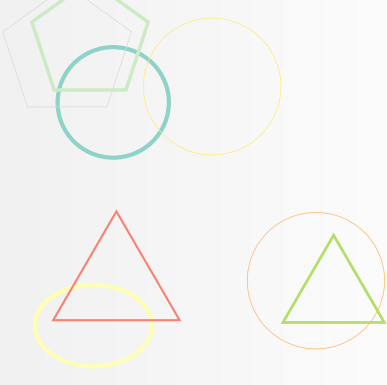[{"shape": "circle", "thickness": 3, "radius": 0.72, "center": [0.292, 0.734]}, {"shape": "oval", "thickness": 3, "radius": 0.76, "center": [0.241, 0.154]}, {"shape": "triangle", "thickness": 1.5, "radius": 0.94, "center": [0.3, 0.263]}, {"shape": "circle", "thickness": 0.5, "radius": 0.89, "center": [0.815, 0.271]}, {"shape": "triangle", "thickness": 2, "radius": 0.76, "center": [0.861, 0.238]}, {"shape": "pentagon", "thickness": 0.5, "radius": 0.87, "center": [0.173, 0.863]}, {"shape": "pentagon", "thickness": 2.5, "radius": 0.79, "center": [0.232, 0.894]}, {"shape": "circle", "thickness": 0.5, "radius": 0.89, "center": [0.548, 0.775]}]